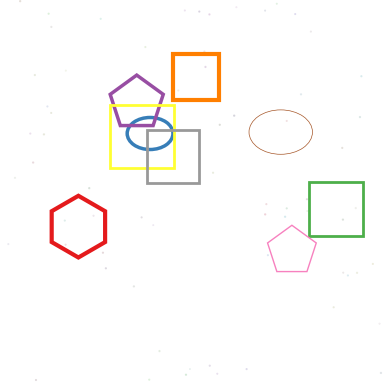[{"shape": "hexagon", "thickness": 3, "radius": 0.4, "center": [0.204, 0.411]}, {"shape": "oval", "thickness": 2.5, "radius": 0.3, "center": [0.39, 0.653]}, {"shape": "square", "thickness": 2, "radius": 0.35, "center": [0.874, 0.457]}, {"shape": "pentagon", "thickness": 2.5, "radius": 0.36, "center": [0.355, 0.732]}, {"shape": "square", "thickness": 3, "radius": 0.3, "center": [0.509, 0.801]}, {"shape": "square", "thickness": 2, "radius": 0.41, "center": [0.368, 0.645]}, {"shape": "oval", "thickness": 0.5, "radius": 0.41, "center": [0.729, 0.657]}, {"shape": "pentagon", "thickness": 1, "radius": 0.33, "center": [0.758, 0.348]}, {"shape": "square", "thickness": 2, "radius": 0.34, "center": [0.449, 0.593]}]